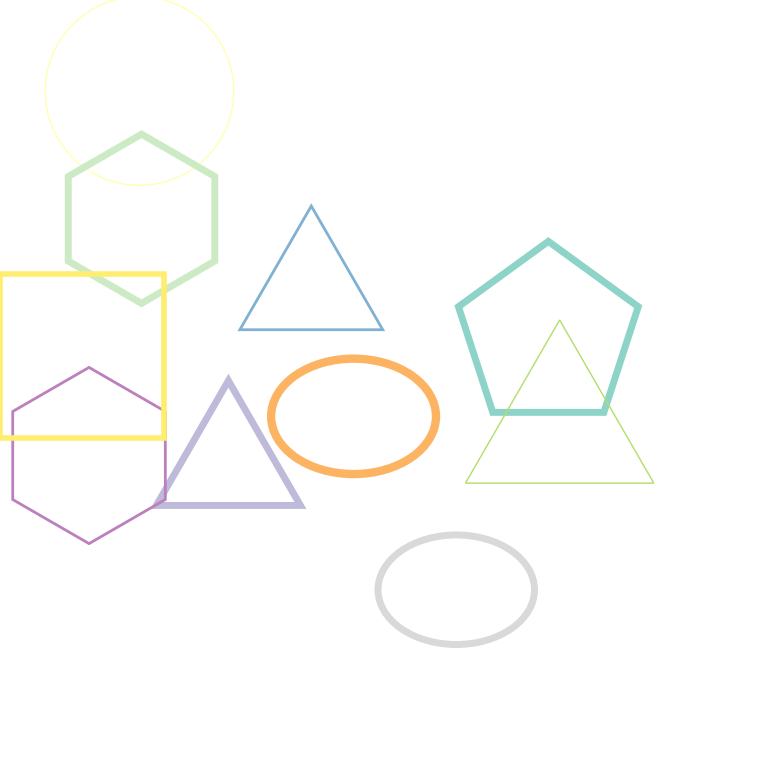[{"shape": "pentagon", "thickness": 2.5, "radius": 0.61, "center": [0.712, 0.564]}, {"shape": "circle", "thickness": 0.5, "radius": 0.61, "center": [0.181, 0.882]}, {"shape": "triangle", "thickness": 2.5, "radius": 0.54, "center": [0.297, 0.398]}, {"shape": "triangle", "thickness": 1, "radius": 0.54, "center": [0.404, 0.625]}, {"shape": "oval", "thickness": 3, "radius": 0.54, "center": [0.459, 0.459]}, {"shape": "triangle", "thickness": 0.5, "radius": 0.71, "center": [0.727, 0.443]}, {"shape": "oval", "thickness": 2.5, "radius": 0.51, "center": [0.593, 0.234]}, {"shape": "hexagon", "thickness": 1, "radius": 0.57, "center": [0.116, 0.408]}, {"shape": "hexagon", "thickness": 2.5, "radius": 0.55, "center": [0.184, 0.716]}, {"shape": "square", "thickness": 2, "radius": 0.53, "center": [0.107, 0.538]}]